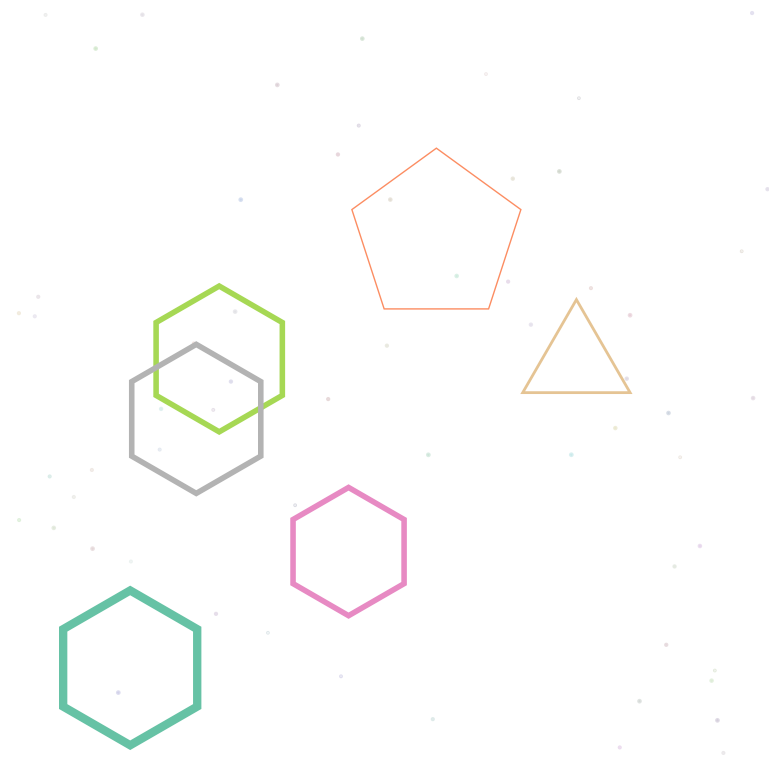[{"shape": "hexagon", "thickness": 3, "radius": 0.5, "center": [0.169, 0.133]}, {"shape": "pentagon", "thickness": 0.5, "radius": 0.58, "center": [0.567, 0.692]}, {"shape": "hexagon", "thickness": 2, "radius": 0.42, "center": [0.453, 0.284]}, {"shape": "hexagon", "thickness": 2, "radius": 0.47, "center": [0.285, 0.534]}, {"shape": "triangle", "thickness": 1, "radius": 0.4, "center": [0.749, 0.53]}, {"shape": "hexagon", "thickness": 2, "radius": 0.48, "center": [0.255, 0.456]}]